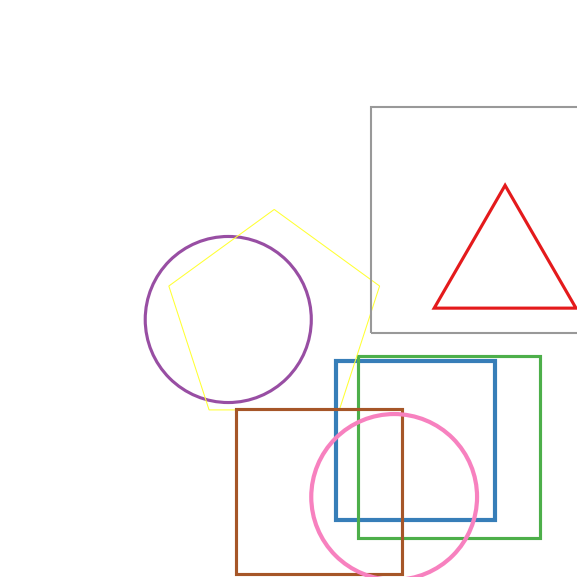[{"shape": "triangle", "thickness": 1.5, "radius": 0.71, "center": [0.875, 0.536]}, {"shape": "square", "thickness": 2, "radius": 0.69, "center": [0.719, 0.236]}, {"shape": "square", "thickness": 1.5, "radius": 0.79, "center": [0.778, 0.225]}, {"shape": "circle", "thickness": 1.5, "radius": 0.72, "center": [0.395, 0.446]}, {"shape": "pentagon", "thickness": 0.5, "radius": 0.96, "center": [0.475, 0.445]}, {"shape": "square", "thickness": 1.5, "radius": 0.72, "center": [0.552, 0.148]}, {"shape": "circle", "thickness": 2, "radius": 0.72, "center": [0.683, 0.139]}, {"shape": "square", "thickness": 1, "radius": 0.98, "center": [0.838, 0.619]}]